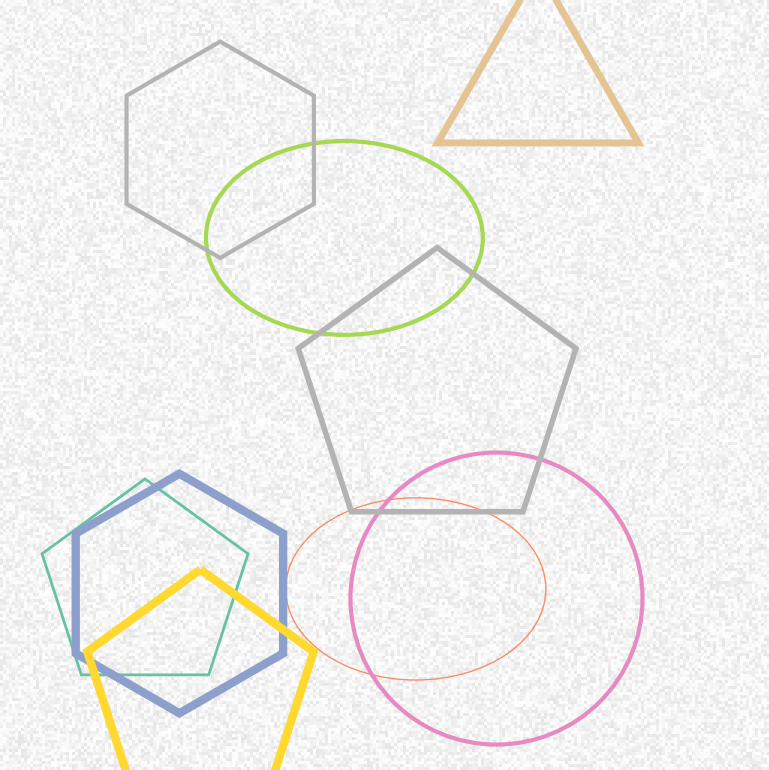[{"shape": "pentagon", "thickness": 1, "radius": 0.7, "center": [0.188, 0.237]}, {"shape": "oval", "thickness": 0.5, "radius": 0.84, "center": [0.54, 0.235]}, {"shape": "hexagon", "thickness": 3, "radius": 0.78, "center": [0.233, 0.229]}, {"shape": "circle", "thickness": 1.5, "radius": 0.95, "center": [0.645, 0.223]}, {"shape": "oval", "thickness": 1.5, "radius": 0.9, "center": [0.447, 0.691]}, {"shape": "pentagon", "thickness": 3, "radius": 0.77, "center": [0.26, 0.106]}, {"shape": "triangle", "thickness": 2.5, "radius": 0.75, "center": [0.699, 0.89]}, {"shape": "hexagon", "thickness": 1.5, "radius": 0.7, "center": [0.286, 0.806]}, {"shape": "pentagon", "thickness": 2, "radius": 0.95, "center": [0.568, 0.489]}]